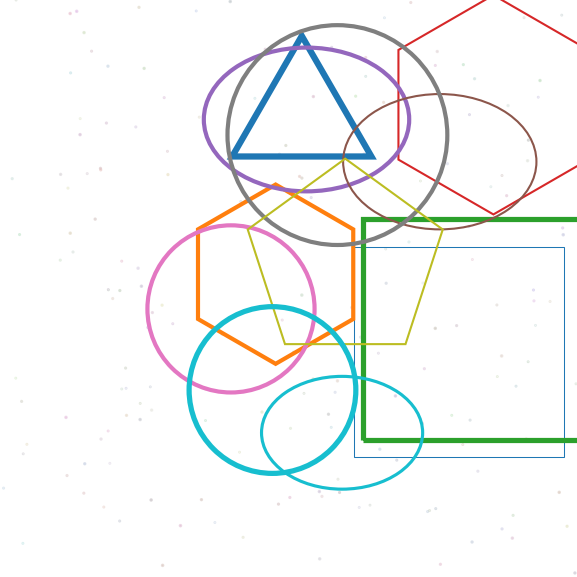[{"shape": "triangle", "thickness": 3, "radius": 0.7, "center": [0.523, 0.798]}, {"shape": "square", "thickness": 0.5, "radius": 0.91, "center": [0.795, 0.39]}, {"shape": "hexagon", "thickness": 2, "radius": 0.78, "center": [0.477, 0.524]}, {"shape": "square", "thickness": 2.5, "radius": 0.96, "center": [0.821, 0.428]}, {"shape": "hexagon", "thickness": 1, "radius": 0.95, "center": [0.854, 0.818]}, {"shape": "oval", "thickness": 2, "radius": 0.89, "center": [0.531, 0.792]}, {"shape": "oval", "thickness": 1, "radius": 0.84, "center": [0.762, 0.719]}, {"shape": "circle", "thickness": 2, "radius": 0.72, "center": [0.4, 0.464]}, {"shape": "circle", "thickness": 2, "radius": 0.95, "center": [0.584, 0.765]}, {"shape": "pentagon", "thickness": 1, "radius": 0.89, "center": [0.598, 0.547]}, {"shape": "oval", "thickness": 1.5, "radius": 0.7, "center": [0.592, 0.25]}, {"shape": "circle", "thickness": 2.5, "radius": 0.72, "center": [0.472, 0.324]}]